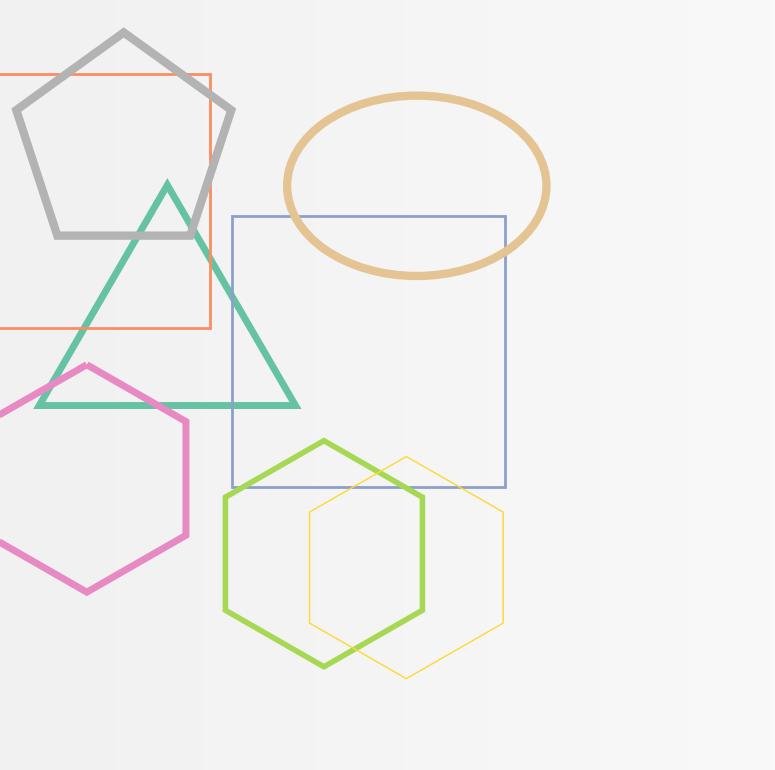[{"shape": "triangle", "thickness": 2.5, "radius": 0.95, "center": [0.216, 0.569]}, {"shape": "square", "thickness": 1, "radius": 0.83, "center": [0.106, 0.739]}, {"shape": "square", "thickness": 1, "radius": 0.88, "center": [0.476, 0.544]}, {"shape": "hexagon", "thickness": 2.5, "radius": 0.74, "center": [0.112, 0.379]}, {"shape": "hexagon", "thickness": 2, "radius": 0.73, "center": [0.418, 0.281]}, {"shape": "hexagon", "thickness": 0.5, "radius": 0.72, "center": [0.524, 0.263]}, {"shape": "oval", "thickness": 3, "radius": 0.84, "center": [0.538, 0.759]}, {"shape": "pentagon", "thickness": 3, "radius": 0.73, "center": [0.16, 0.812]}]